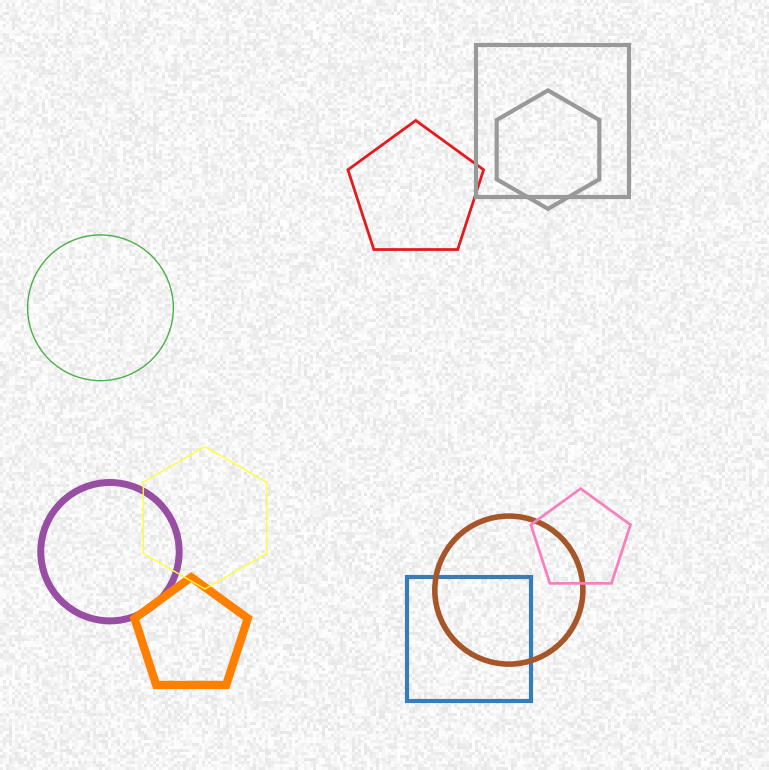[{"shape": "pentagon", "thickness": 1, "radius": 0.46, "center": [0.54, 0.751]}, {"shape": "square", "thickness": 1.5, "radius": 0.4, "center": [0.609, 0.17]}, {"shape": "circle", "thickness": 0.5, "radius": 0.47, "center": [0.131, 0.6]}, {"shape": "circle", "thickness": 2.5, "radius": 0.45, "center": [0.143, 0.284]}, {"shape": "pentagon", "thickness": 3, "radius": 0.39, "center": [0.248, 0.173]}, {"shape": "hexagon", "thickness": 0.5, "radius": 0.46, "center": [0.266, 0.328]}, {"shape": "circle", "thickness": 2, "radius": 0.48, "center": [0.661, 0.234]}, {"shape": "pentagon", "thickness": 1, "radius": 0.34, "center": [0.754, 0.297]}, {"shape": "square", "thickness": 1.5, "radius": 0.49, "center": [0.717, 0.843]}, {"shape": "hexagon", "thickness": 1.5, "radius": 0.38, "center": [0.712, 0.806]}]